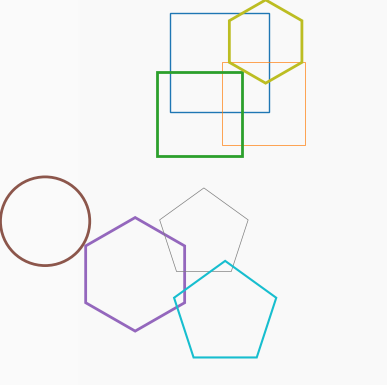[{"shape": "square", "thickness": 1, "radius": 0.64, "center": [0.566, 0.837]}, {"shape": "square", "thickness": 0.5, "radius": 0.54, "center": [0.68, 0.731]}, {"shape": "square", "thickness": 2, "radius": 0.55, "center": [0.516, 0.704]}, {"shape": "hexagon", "thickness": 2, "radius": 0.74, "center": [0.349, 0.287]}, {"shape": "circle", "thickness": 2, "radius": 0.58, "center": [0.116, 0.425]}, {"shape": "pentagon", "thickness": 0.5, "radius": 0.6, "center": [0.526, 0.392]}, {"shape": "hexagon", "thickness": 2, "radius": 0.54, "center": [0.685, 0.892]}, {"shape": "pentagon", "thickness": 1.5, "radius": 0.69, "center": [0.581, 0.184]}]